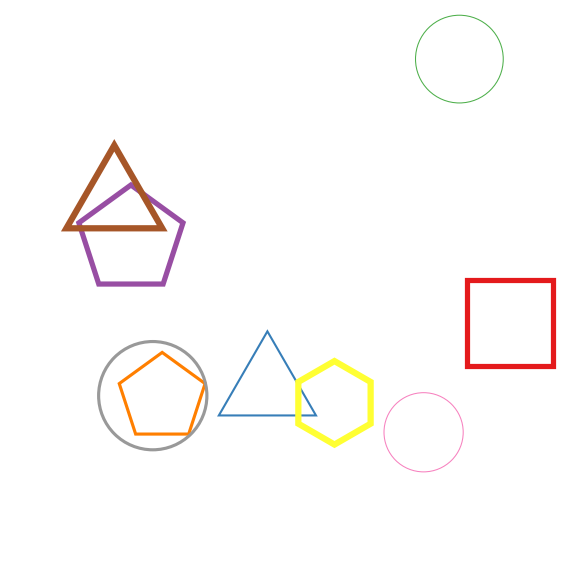[{"shape": "square", "thickness": 2.5, "radius": 0.37, "center": [0.883, 0.439]}, {"shape": "triangle", "thickness": 1, "radius": 0.49, "center": [0.463, 0.328]}, {"shape": "circle", "thickness": 0.5, "radius": 0.38, "center": [0.795, 0.897]}, {"shape": "pentagon", "thickness": 2.5, "radius": 0.47, "center": [0.227, 0.584]}, {"shape": "pentagon", "thickness": 1.5, "radius": 0.39, "center": [0.281, 0.311]}, {"shape": "hexagon", "thickness": 3, "radius": 0.36, "center": [0.579, 0.302]}, {"shape": "triangle", "thickness": 3, "radius": 0.48, "center": [0.198, 0.652]}, {"shape": "circle", "thickness": 0.5, "radius": 0.34, "center": [0.734, 0.251]}, {"shape": "circle", "thickness": 1.5, "radius": 0.47, "center": [0.265, 0.314]}]